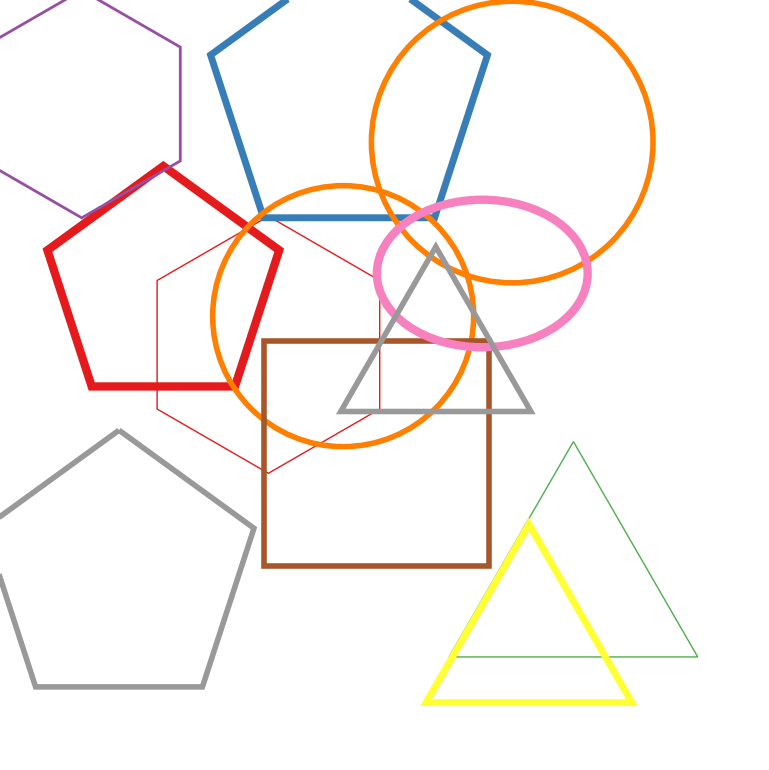[{"shape": "hexagon", "thickness": 0.5, "radius": 0.83, "center": [0.349, 0.552]}, {"shape": "pentagon", "thickness": 3, "radius": 0.79, "center": [0.212, 0.626]}, {"shape": "pentagon", "thickness": 2.5, "radius": 0.95, "center": [0.453, 0.87]}, {"shape": "triangle", "thickness": 0.5, "radius": 0.93, "center": [0.745, 0.24]}, {"shape": "hexagon", "thickness": 1, "radius": 0.74, "center": [0.106, 0.865]}, {"shape": "circle", "thickness": 2, "radius": 0.91, "center": [0.665, 0.816]}, {"shape": "circle", "thickness": 2, "radius": 0.85, "center": [0.446, 0.589]}, {"shape": "triangle", "thickness": 2.5, "radius": 0.77, "center": [0.687, 0.165]}, {"shape": "square", "thickness": 2, "radius": 0.73, "center": [0.489, 0.411]}, {"shape": "oval", "thickness": 3, "radius": 0.68, "center": [0.626, 0.645]}, {"shape": "triangle", "thickness": 2, "radius": 0.71, "center": [0.566, 0.537]}, {"shape": "pentagon", "thickness": 2, "radius": 0.92, "center": [0.155, 0.257]}]